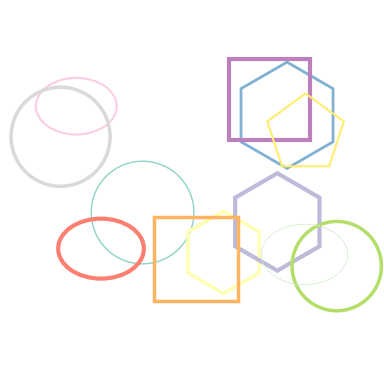[{"shape": "circle", "thickness": 1, "radius": 0.67, "center": [0.37, 0.448]}, {"shape": "hexagon", "thickness": 2.5, "radius": 0.53, "center": [0.581, 0.344]}, {"shape": "hexagon", "thickness": 3, "radius": 0.63, "center": [0.72, 0.423]}, {"shape": "oval", "thickness": 3, "radius": 0.56, "center": [0.262, 0.354]}, {"shape": "hexagon", "thickness": 2, "radius": 0.69, "center": [0.746, 0.701]}, {"shape": "square", "thickness": 2.5, "radius": 0.54, "center": [0.51, 0.327]}, {"shape": "circle", "thickness": 2.5, "radius": 0.58, "center": [0.875, 0.309]}, {"shape": "oval", "thickness": 1.5, "radius": 0.53, "center": [0.198, 0.724]}, {"shape": "circle", "thickness": 2.5, "radius": 0.64, "center": [0.157, 0.645]}, {"shape": "square", "thickness": 3, "radius": 0.52, "center": [0.699, 0.742]}, {"shape": "oval", "thickness": 0.5, "radius": 0.56, "center": [0.791, 0.339]}, {"shape": "pentagon", "thickness": 1.5, "radius": 0.52, "center": [0.794, 0.653]}]